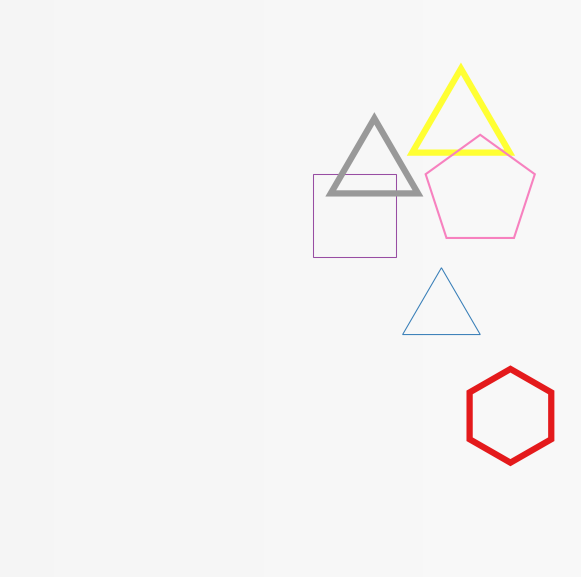[{"shape": "hexagon", "thickness": 3, "radius": 0.41, "center": [0.878, 0.279]}, {"shape": "triangle", "thickness": 0.5, "radius": 0.39, "center": [0.759, 0.458]}, {"shape": "square", "thickness": 0.5, "radius": 0.36, "center": [0.61, 0.626]}, {"shape": "triangle", "thickness": 3, "radius": 0.48, "center": [0.793, 0.783]}, {"shape": "pentagon", "thickness": 1, "radius": 0.49, "center": [0.826, 0.667]}, {"shape": "triangle", "thickness": 3, "radius": 0.43, "center": [0.644, 0.708]}]